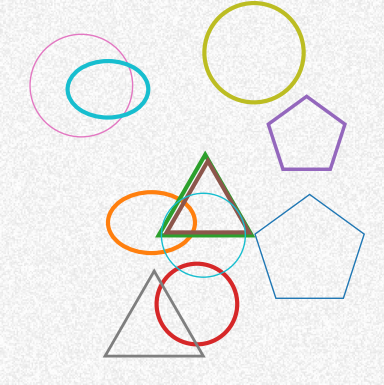[{"shape": "pentagon", "thickness": 1, "radius": 0.75, "center": [0.804, 0.346]}, {"shape": "oval", "thickness": 3, "radius": 0.56, "center": [0.393, 0.422]}, {"shape": "triangle", "thickness": 3, "radius": 0.7, "center": [0.533, 0.458]}, {"shape": "circle", "thickness": 3, "radius": 0.52, "center": [0.511, 0.21]}, {"shape": "pentagon", "thickness": 2.5, "radius": 0.52, "center": [0.796, 0.645]}, {"shape": "triangle", "thickness": 3, "radius": 0.62, "center": [0.54, 0.458]}, {"shape": "circle", "thickness": 1, "radius": 0.67, "center": [0.211, 0.778]}, {"shape": "triangle", "thickness": 2, "radius": 0.74, "center": [0.4, 0.149]}, {"shape": "circle", "thickness": 3, "radius": 0.64, "center": [0.66, 0.863]}, {"shape": "oval", "thickness": 3, "radius": 0.52, "center": [0.28, 0.768]}, {"shape": "circle", "thickness": 1, "radius": 0.54, "center": [0.528, 0.389]}]